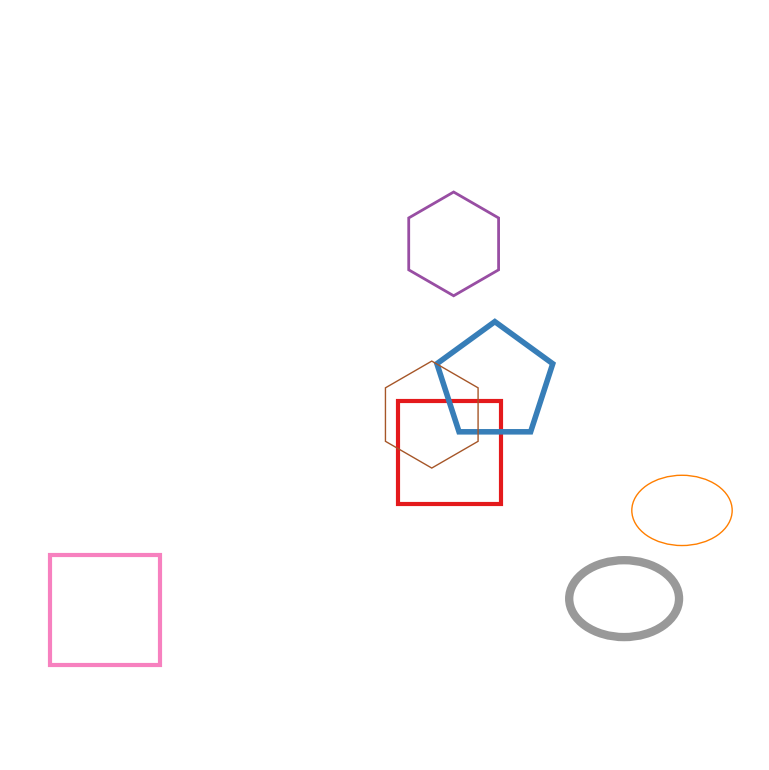[{"shape": "square", "thickness": 1.5, "radius": 0.33, "center": [0.584, 0.412]}, {"shape": "pentagon", "thickness": 2, "radius": 0.4, "center": [0.643, 0.503]}, {"shape": "hexagon", "thickness": 1, "radius": 0.34, "center": [0.589, 0.683]}, {"shape": "oval", "thickness": 0.5, "radius": 0.33, "center": [0.886, 0.337]}, {"shape": "hexagon", "thickness": 0.5, "radius": 0.35, "center": [0.561, 0.462]}, {"shape": "square", "thickness": 1.5, "radius": 0.36, "center": [0.136, 0.207]}, {"shape": "oval", "thickness": 3, "radius": 0.36, "center": [0.811, 0.223]}]